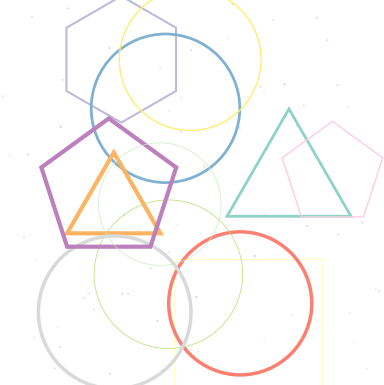[{"shape": "triangle", "thickness": 2, "radius": 0.93, "center": [0.751, 0.531]}, {"shape": "square", "thickness": 0.5, "radius": 0.97, "center": [0.644, 0.133]}, {"shape": "hexagon", "thickness": 1.5, "radius": 0.82, "center": [0.315, 0.846]}, {"shape": "circle", "thickness": 2.5, "radius": 0.93, "center": [0.624, 0.212]}, {"shape": "circle", "thickness": 2, "radius": 0.96, "center": [0.43, 0.719]}, {"shape": "triangle", "thickness": 3, "radius": 0.7, "center": [0.295, 0.464]}, {"shape": "circle", "thickness": 0.5, "radius": 0.96, "center": [0.437, 0.288]}, {"shape": "pentagon", "thickness": 1, "radius": 0.69, "center": [0.864, 0.548]}, {"shape": "circle", "thickness": 2.5, "radius": 0.99, "center": [0.298, 0.189]}, {"shape": "pentagon", "thickness": 3, "radius": 0.92, "center": [0.283, 0.508]}, {"shape": "circle", "thickness": 0.5, "radius": 0.8, "center": [0.415, 0.47]}, {"shape": "circle", "thickness": 1, "radius": 0.92, "center": [0.494, 0.845]}]